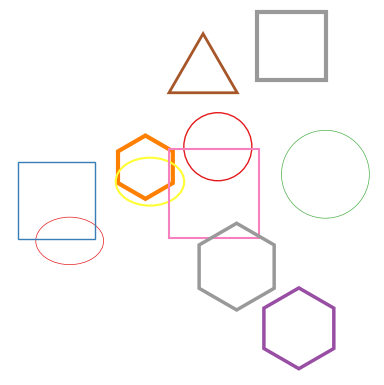[{"shape": "oval", "thickness": 0.5, "radius": 0.44, "center": [0.181, 0.374]}, {"shape": "circle", "thickness": 1, "radius": 0.44, "center": [0.566, 0.619]}, {"shape": "square", "thickness": 1, "radius": 0.51, "center": [0.147, 0.479]}, {"shape": "circle", "thickness": 0.5, "radius": 0.57, "center": [0.845, 0.547]}, {"shape": "hexagon", "thickness": 2.5, "radius": 0.52, "center": [0.776, 0.147]}, {"shape": "hexagon", "thickness": 3, "radius": 0.41, "center": [0.378, 0.566]}, {"shape": "oval", "thickness": 1.5, "radius": 0.44, "center": [0.389, 0.528]}, {"shape": "triangle", "thickness": 2, "radius": 0.51, "center": [0.528, 0.81]}, {"shape": "square", "thickness": 1.5, "radius": 0.58, "center": [0.556, 0.497]}, {"shape": "hexagon", "thickness": 2.5, "radius": 0.56, "center": [0.615, 0.307]}, {"shape": "square", "thickness": 3, "radius": 0.45, "center": [0.757, 0.881]}]